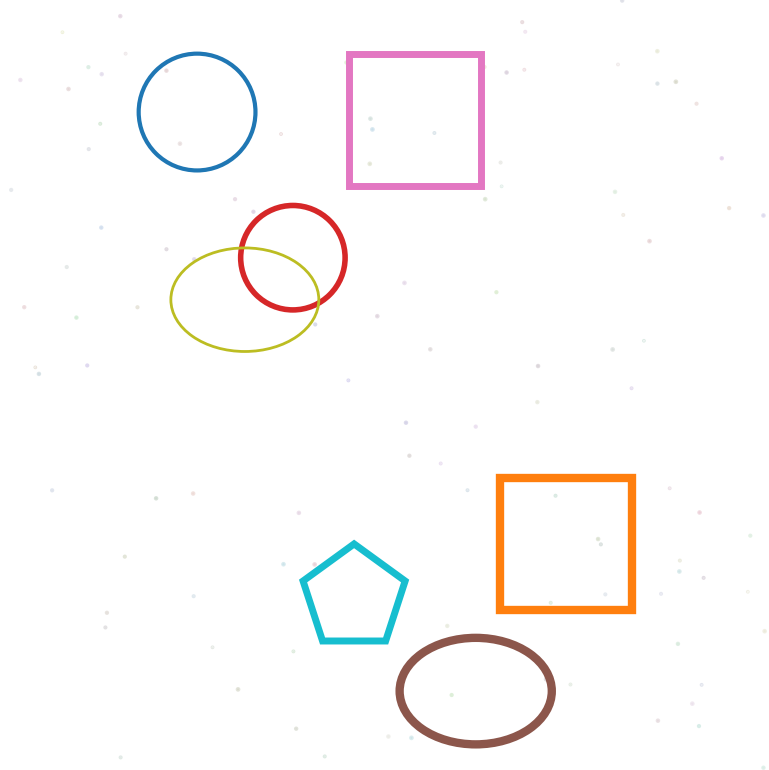[{"shape": "circle", "thickness": 1.5, "radius": 0.38, "center": [0.256, 0.854]}, {"shape": "square", "thickness": 3, "radius": 0.43, "center": [0.735, 0.294]}, {"shape": "circle", "thickness": 2, "radius": 0.34, "center": [0.38, 0.665]}, {"shape": "oval", "thickness": 3, "radius": 0.49, "center": [0.618, 0.102]}, {"shape": "square", "thickness": 2.5, "radius": 0.43, "center": [0.539, 0.844]}, {"shape": "oval", "thickness": 1, "radius": 0.48, "center": [0.318, 0.611]}, {"shape": "pentagon", "thickness": 2.5, "radius": 0.35, "center": [0.46, 0.224]}]